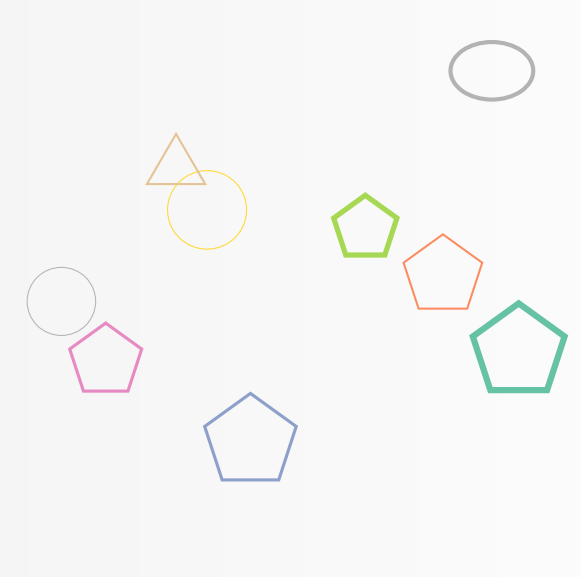[{"shape": "pentagon", "thickness": 3, "radius": 0.42, "center": [0.892, 0.391]}, {"shape": "pentagon", "thickness": 1, "radius": 0.36, "center": [0.762, 0.522]}, {"shape": "pentagon", "thickness": 1.5, "radius": 0.41, "center": [0.431, 0.235]}, {"shape": "pentagon", "thickness": 1.5, "radius": 0.33, "center": [0.182, 0.375]}, {"shape": "pentagon", "thickness": 2.5, "radius": 0.29, "center": [0.628, 0.604]}, {"shape": "circle", "thickness": 0.5, "radius": 0.34, "center": [0.356, 0.636]}, {"shape": "triangle", "thickness": 1, "radius": 0.29, "center": [0.303, 0.709]}, {"shape": "oval", "thickness": 2, "radius": 0.36, "center": [0.846, 0.877]}, {"shape": "circle", "thickness": 0.5, "radius": 0.29, "center": [0.106, 0.477]}]